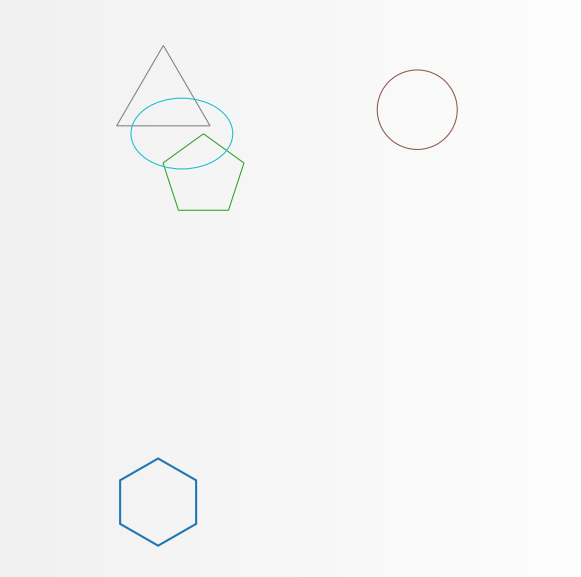[{"shape": "hexagon", "thickness": 1, "radius": 0.38, "center": [0.272, 0.13]}, {"shape": "pentagon", "thickness": 0.5, "radius": 0.37, "center": [0.35, 0.694]}, {"shape": "circle", "thickness": 0.5, "radius": 0.34, "center": [0.718, 0.809]}, {"shape": "triangle", "thickness": 0.5, "radius": 0.46, "center": [0.281, 0.828]}, {"shape": "oval", "thickness": 0.5, "radius": 0.44, "center": [0.313, 0.768]}]